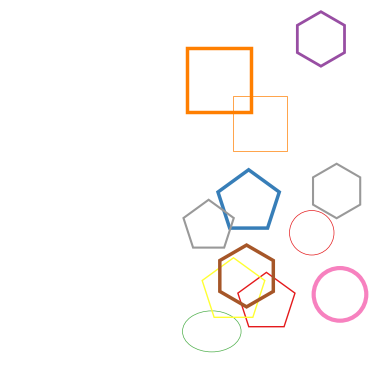[{"shape": "circle", "thickness": 0.5, "radius": 0.29, "center": [0.81, 0.395]}, {"shape": "pentagon", "thickness": 1, "radius": 0.39, "center": [0.692, 0.215]}, {"shape": "pentagon", "thickness": 2.5, "radius": 0.42, "center": [0.646, 0.475]}, {"shape": "oval", "thickness": 0.5, "radius": 0.38, "center": [0.55, 0.139]}, {"shape": "hexagon", "thickness": 2, "radius": 0.35, "center": [0.834, 0.899]}, {"shape": "square", "thickness": 2.5, "radius": 0.41, "center": [0.568, 0.792]}, {"shape": "square", "thickness": 0.5, "radius": 0.35, "center": [0.676, 0.679]}, {"shape": "pentagon", "thickness": 1, "radius": 0.43, "center": [0.606, 0.245]}, {"shape": "hexagon", "thickness": 2.5, "radius": 0.4, "center": [0.64, 0.283]}, {"shape": "circle", "thickness": 3, "radius": 0.34, "center": [0.883, 0.235]}, {"shape": "pentagon", "thickness": 1.5, "radius": 0.34, "center": [0.542, 0.412]}, {"shape": "hexagon", "thickness": 1.5, "radius": 0.35, "center": [0.874, 0.504]}]